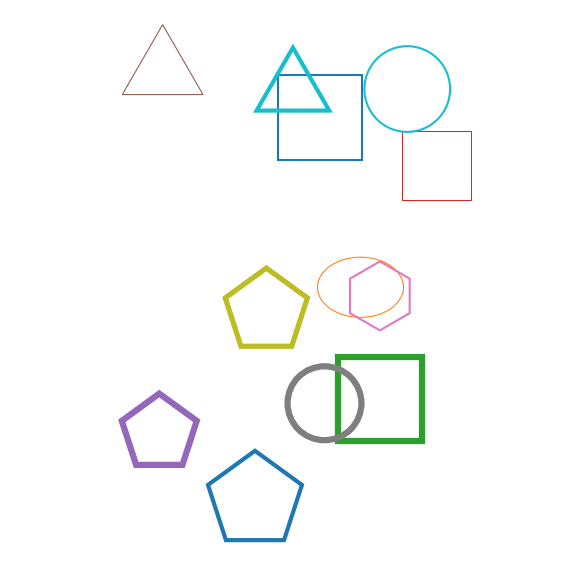[{"shape": "square", "thickness": 1, "radius": 0.36, "center": [0.554, 0.796]}, {"shape": "pentagon", "thickness": 2, "radius": 0.43, "center": [0.441, 0.133]}, {"shape": "oval", "thickness": 0.5, "radius": 0.37, "center": [0.624, 0.502]}, {"shape": "square", "thickness": 3, "radius": 0.36, "center": [0.658, 0.307]}, {"shape": "square", "thickness": 0.5, "radius": 0.3, "center": [0.756, 0.712]}, {"shape": "pentagon", "thickness": 3, "radius": 0.34, "center": [0.276, 0.249]}, {"shape": "triangle", "thickness": 0.5, "radius": 0.4, "center": [0.282, 0.876]}, {"shape": "hexagon", "thickness": 1, "radius": 0.3, "center": [0.658, 0.487]}, {"shape": "circle", "thickness": 3, "radius": 0.32, "center": [0.562, 0.301]}, {"shape": "pentagon", "thickness": 2.5, "radius": 0.37, "center": [0.461, 0.46]}, {"shape": "circle", "thickness": 1, "radius": 0.37, "center": [0.705, 0.845]}, {"shape": "triangle", "thickness": 2, "radius": 0.36, "center": [0.507, 0.844]}]